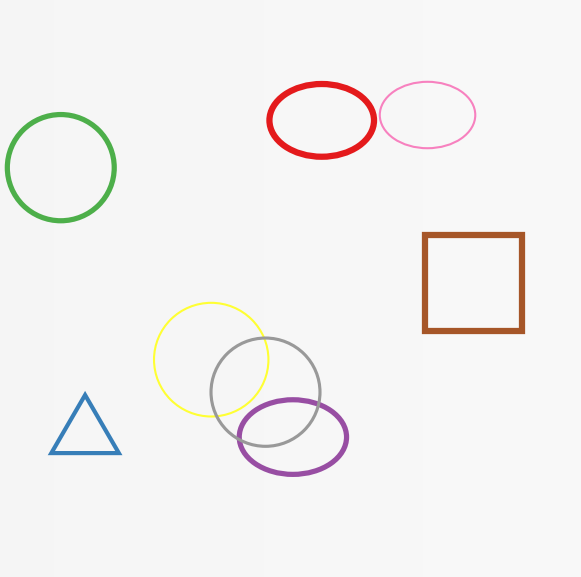[{"shape": "oval", "thickness": 3, "radius": 0.45, "center": [0.554, 0.791]}, {"shape": "triangle", "thickness": 2, "radius": 0.34, "center": [0.146, 0.248]}, {"shape": "circle", "thickness": 2.5, "radius": 0.46, "center": [0.105, 0.709]}, {"shape": "oval", "thickness": 2.5, "radius": 0.46, "center": [0.504, 0.242]}, {"shape": "circle", "thickness": 1, "radius": 0.49, "center": [0.363, 0.376]}, {"shape": "square", "thickness": 3, "radius": 0.42, "center": [0.814, 0.509]}, {"shape": "oval", "thickness": 1, "radius": 0.41, "center": [0.736, 0.8]}, {"shape": "circle", "thickness": 1.5, "radius": 0.47, "center": [0.457, 0.32]}]